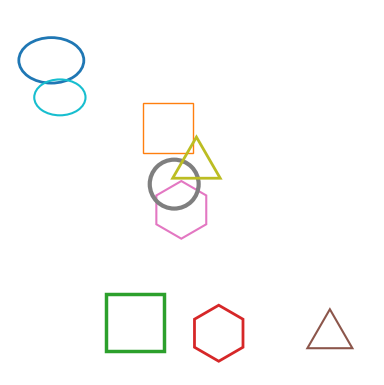[{"shape": "oval", "thickness": 2, "radius": 0.42, "center": [0.133, 0.843]}, {"shape": "square", "thickness": 1, "radius": 0.32, "center": [0.436, 0.667]}, {"shape": "square", "thickness": 2.5, "radius": 0.37, "center": [0.351, 0.162]}, {"shape": "hexagon", "thickness": 2, "radius": 0.36, "center": [0.568, 0.134]}, {"shape": "triangle", "thickness": 1.5, "radius": 0.34, "center": [0.857, 0.129]}, {"shape": "hexagon", "thickness": 1.5, "radius": 0.37, "center": [0.471, 0.455]}, {"shape": "circle", "thickness": 3, "radius": 0.32, "center": [0.452, 0.522]}, {"shape": "triangle", "thickness": 2, "radius": 0.36, "center": [0.51, 0.573]}, {"shape": "oval", "thickness": 1.5, "radius": 0.33, "center": [0.156, 0.747]}]